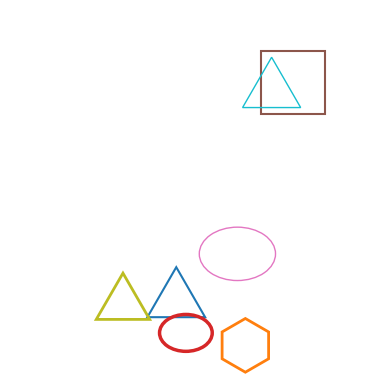[{"shape": "triangle", "thickness": 1.5, "radius": 0.43, "center": [0.458, 0.219]}, {"shape": "hexagon", "thickness": 2, "radius": 0.35, "center": [0.637, 0.103]}, {"shape": "oval", "thickness": 2.5, "radius": 0.34, "center": [0.483, 0.135]}, {"shape": "square", "thickness": 1.5, "radius": 0.41, "center": [0.76, 0.786]}, {"shape": "oval", "thickness": 1, "radius": 0.5, "center": [0.617, 0.341]}, {"shape": "triangle", "thickness": 2, "radius": 0.4, "center": [0.319, 0.21]}, {"shape": "triangle", "thickness": 1, "radius": 0.44, "center": [0.706, 0.764]}]